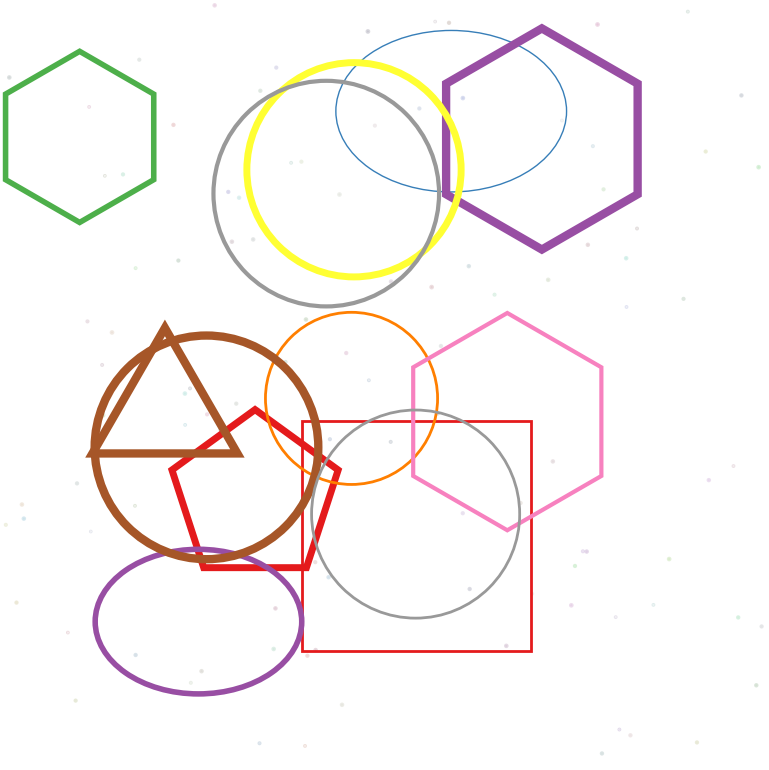[{"shape": "square", "thickness": 1, "radius": 0.74, "center": [0.541, 0.304]}, {"shape": "pentagon", "thickness": 2.5, "radius": 0.57, "center": [0.331, 0.355]}, {"shape": "oval", "thickness": 0.5, "radius": 0.75, "center": [0.586, 0.856]}, {"shape": "hexagon", "thickness": 2, "radius": 0.56, "center": [0.103, 0.822]}, {"shape": "hexagon", "thickness": 3, "radius": 0.72, "center": [0.704, 0.82]}, {"shape": "oval", "thickness": 2, "radius": 0.67, "center": [0.258, 0.193]}, {"shape": "circle", "thickness": 1, "radius": 0.56, "center": [0.457, 0.483]}, {"shape": "circle", "thickness": 2.5, "radius": 0.7, "center": [0.46, 0.78]}, {"shape": "triangle", "thickness": 3, "radius": 0.54, "center": [0.214, 0.465]}, {"shape": "circle", "thickness": 3, "radius": 0.73, "center": [0.268, 0.419]}, {"shape": "hexagon", "thickness": 1.5, "radius": 0.71, "center": [0.659, 0.452]}, {"shape": "circle", "thickness": 1.5, "radius": 0.73, "center": [0.424, 0.749]}, {"shape": "circle", "thickness": 1, "radius": 0.68, "center": [0.54, 0.332]}]